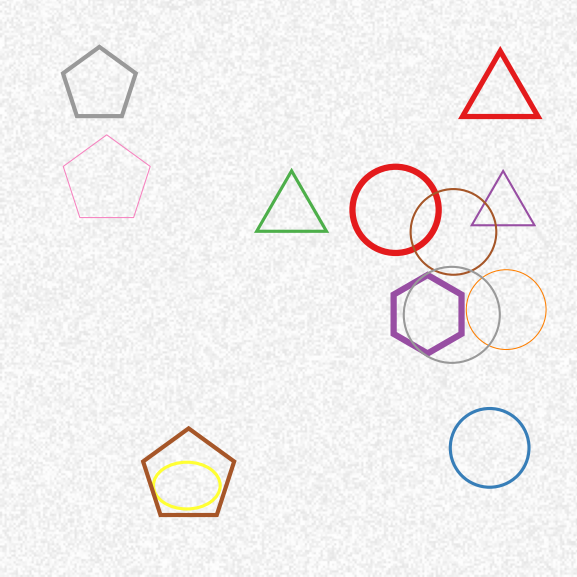[{"shape": "triangle", "thickness": 2.5, "radius": 0.38, "center": [0.866, 0.835]}, {"shape": "circle", "thickness": 3, "radius": 0.37, "center": [0.685, 0.636]}, {"shape": "circle", "thickness": 1.5, "radius": 0.34, "center": [0.848, 0.224]}, {"shape": "triangle", "thickness": 1.5, "radius": 0.35, "center": [0.505, 0.634]}, {"shape": "hexagon", "thickness": 3, "radius": 0.34, "center": [0.74, 0.455]}, {"shape": "triangle", "thickness": 1, "radius": 0.31, "center": [0.871, 0.64]}, {"shape": "circle", "thickness": 0.5, "radius": 0.35, "center": [0.876, 0.463]}, {"shape": "oval", "thickness": 1.5, "radius": 0.29, "center": [0.323, 0.158]}, {"shape": "circle", "thickness": 1, "radius": 0.37, "center": [0.785, 0.598]}, {"shape": "pentagon", "thickness": 2, "radius": 0.41, "center": [0.327, 0.174]}, {"shape": "pentagon", "thickness": 0.5, "radius": 0.4, "center": [0.185, 0.686]}, {"shape": "pentagon", "thickness": 2, "radius": 0.33, "center": [0.172, 0.852]}, {"shape": "circle", "thickness": 1, "radius": 0.42, "center": [0.782, 0.454]}]